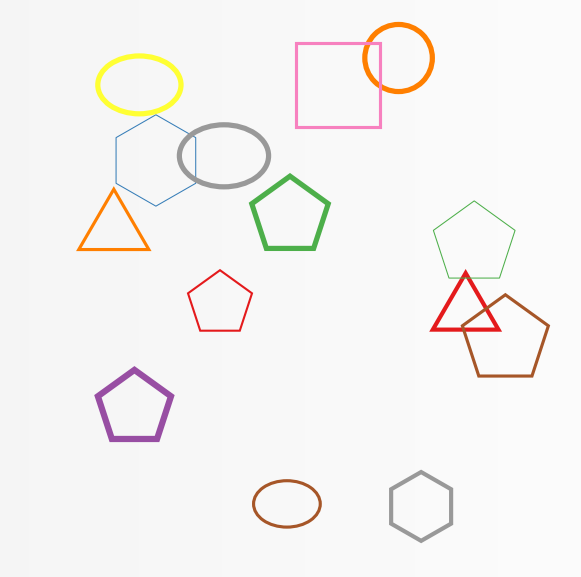[{"shape": "triangle", "thickness": 2, "radius": 0.33, "center": [0.801, 0.461]}, {"shape": "pentagon", "thickness": 1, "radius": 0.29, "center": [0.379, 0.473]}, {"shape": "hexagon", "thickness": 0.5, "radius": 0.4, "center": [0.268, 0.721]}, {"shape": "pentagon", "thickness": 0.5, "radius": 0.37, "center": [0.816, 0.577]}, {"shape": "pentagon", "thickness": 2.5, "radius": 0.35, "center": [0.499, 0.625]}, {"shape": "pentagon", "thickness": 3, "radius": 0.33, "center": [0.231, 0.292]}, {"shape": "triangle", "thickness": 1.5, "radius": 0.35, "center": [0.196, 0.602]}, {"shape": "circle", "thickness": 2.5, "radius": 0.29, "center": [0.686, 0.899]}, {"shape": "oval", "thickness": 2.5, "radius": 0.36, "center": [0.24, 0.852]}, {"shape": "oval", "thickness": 1.5, "radius": 0.29, "center": [0.494, 0.127]}, {"shape": "pentagon", "thickness": 1.5, "radius": 0.39, "center": [0.869, 0.411]}, {"shape": "square", "thickness": 1.5, "radius": 0.36, "center": [0.582, 0.852]}, {"shape": "oval", "thickness": 2.5, "radius": 0.38, "center": [0.385, 0.729]}, {"shape": "hexagon", "thickness": 2, "radius": 0.3, "center": [0.725, 0.122]}]